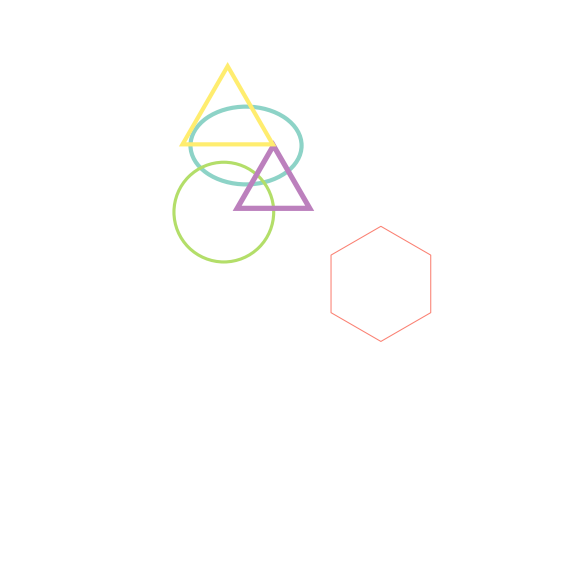[{"shape": "oval", "thickness": 2, "radius": 0.48, "center": [0.426, 0.747]}, {"shape": "hexagon", "thickness": 0.5, "radius": 0.5, "center": [0.66, 0.508]}, {"shape": "circle", "thickness": 1.5, "radius": 0.43, "center": [0.388, 0.632]}, {"shape": "triangle", "thickness": 2.5, "radius": 0.36, "center": [0.473, 0.675]}, {"shape": "triangle", "thickness": 2, "radius": 0.45, "center": [0.394, 0.794]}]